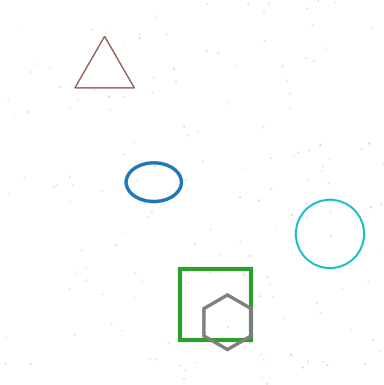[{"shape": "oval", "thickness": 2.5, "radius": 0.36, "center": [0.399, 0.527]}, {"shape": "square", "thickness": 3, "radius": 0.46, "center": [0.559, 0.21]}, {"shape": "triangle", "thickness": 1, "radius": 0.45, "center": [0.272, 0.816]}, {"shape": "hexagon", "thickness": 2.5, "radius": 0.35, "center": [0.591, 0.163]}, {"shape": "circle", "thickness": 1.5, "radius": 0.44, "center": [0.857, 0.392]}]